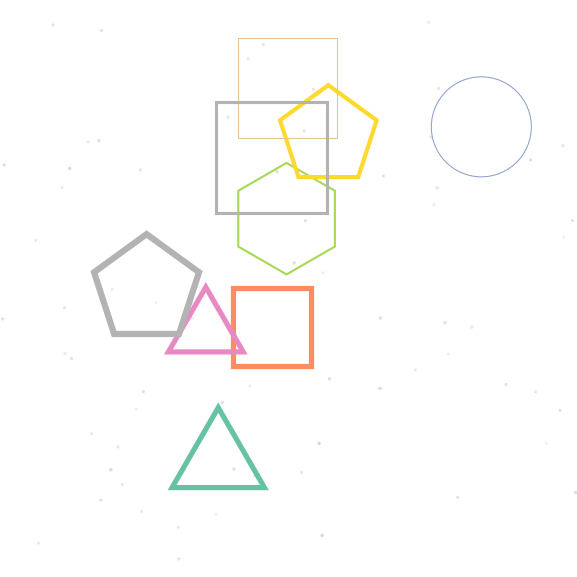[{"shape": "triangle", "thickness": 2.5, "radius": 0.46, "center": [0.378, 0.201]}, {"shape": "square", "thickness": 2.5, "radius": 0.34, "center": [0.471, 0.433]}, {"shape": "circle", "thickness": 0.5, "radius": 0.43, "center": [0.833, 0.78]}, {"shape": "triangle", "thickness": 2.5, "radius": 0.37, "center": [0.356, 0.427]}, {"shape": "hexagon", "thickness": 1, "radius": 0.48, "center": [0.496, 0.621]}, {"shape": "pentagon", "thickness": 2, "radius": 0.44, "center": [0.569, 0.764]}, {"shape": "square", "thickness": 0.5, "radius": 0.43, "center": [0.498, 0.846]}, {"shape": "pentagon", "thickness": 3, "radius": 0.48, "center": [0.254, 0.498]}, {"shape": "square", "thickness": 1.5, "radius": 0.48, "center": [0.471, 0.727]}]